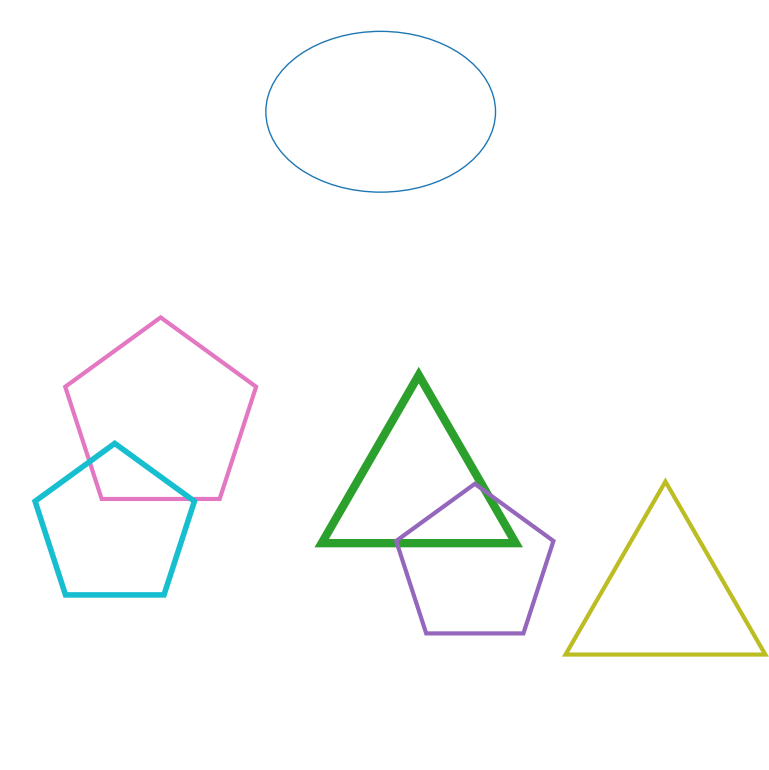[{"shape": "oval", "thickness": 0.5, "radius": 0.75, "center": [0.494, 0.855]}, {"shape": "triangle", "thickness": 3, "radius": 0.73, "center": [0.544, 0.367]}, {"shape": "pentagon", "thickness": 1.5, "radius": 0.54, "center": [0.617, 0.264]}, {"shape": "pentagon", "thickness": 1.5, "radius": 0.65, "center": [0.209, 0.457]}, {"shape": "triangle", "thickness": 1.5, "radius": 0.75, "center": [0.864, 0.225]}, {"shape": "pentagon", "thickness": 2, "radius": 0.54, "center": [0.149, 0.315]}]